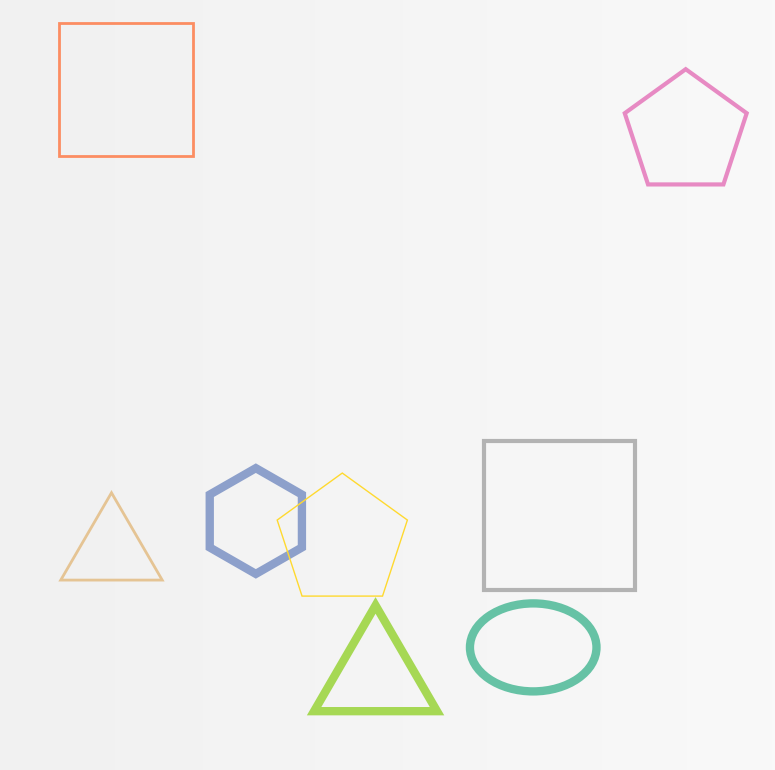[{"shape": "oval", "thickness": 3, "radius": 0.41, "center": [0.688, 0.159]}, {"shape": "square", "thickness": 1, "radius": 0.43, "center": [0.162, 0.883]}, {"shape": "hexagon", "thickness": 3, "radius": 0.34, "center": [0.33, 0.323]}, {"shape": "pentagon", "thickness": 1.5, "radius": 0.41, "center": [0.885, 0.827]}, {"shape": "triangle", "thickness": 3, "radius": 0.46, "center": [0.485, 0.122]}, {"shape": "pentagon", "thickness": 0.5, "radius": 0.44, "center": [0.442, 0.297]}, {"shape": "triangle", "thickness": 1, "radius": 0.38, "center": [0.144, 0.284]}, {"shape": "square", "thickness": 1.5, "radius": 0.48, "center": [0.722, 0.33]}]